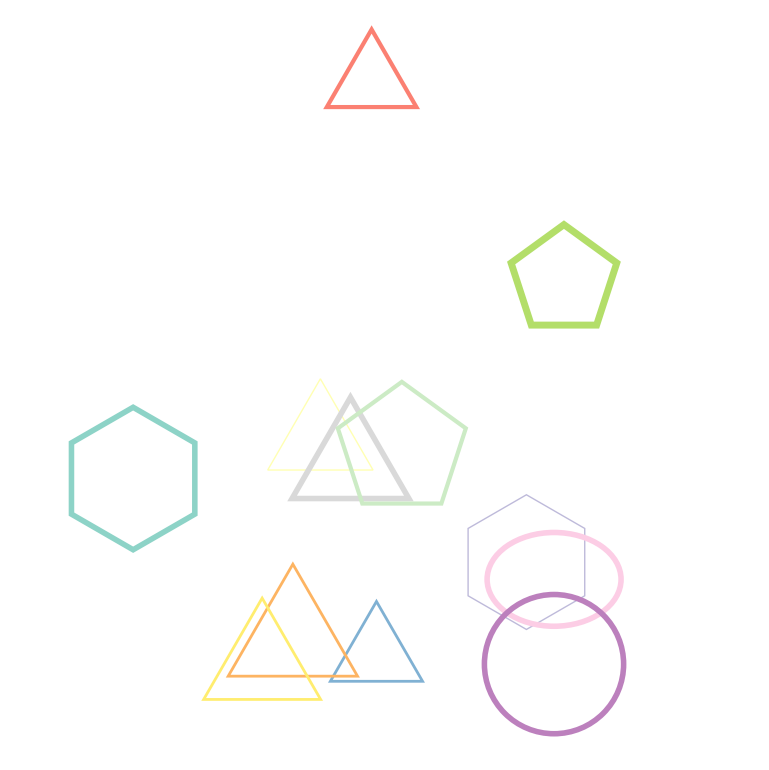[{"shape": "hexagon", "thickness": 2, "radius": 0.46, "center": [0.173, 0.379]}, {"shape": "triangle", "thickness": 0.5, "radius": 0.39, "center": [0.416, 0.429]}, {"shape": "hexagon", "thickness": 0.5, "radius": 0.44, "center": [0.684, 0.27]}, {"shape": "triangle", "thickness": 1.5, "radius": 0.34, "center": [0.483, 0.895]}, {"shape": "triangle", "thickness": 1, "radius": 0.35, "center": [0.489, 0.15]}, {"shape": "triangle", "thickness": 1, "radius": 0.48, "center": [0.38, 0.17]}, {"shape": "pentagon", "thickness": 2.5, "radius": 0.36, "center": [0.732, 0.636]}, {"shape": "oval", "thickness": 2, "radius": 0.43, "center": [0.72, 0.248]}, {"shape": "triangle", "thickness": 2, "radius": 0.44, "center": [0.455, 0.396]}, {"shape": "circle", "thickness": 2, "radius": 0.45, "center": [0.719, 0.138]}, {"shape": "pentagon", "thickness": 1.5, "radius": 0.44, "center": [0.522, 0.417]}, {"shape": "triangle", "thickness": 1, "radius": 0.44, "center": [0.34, 0.135]}]